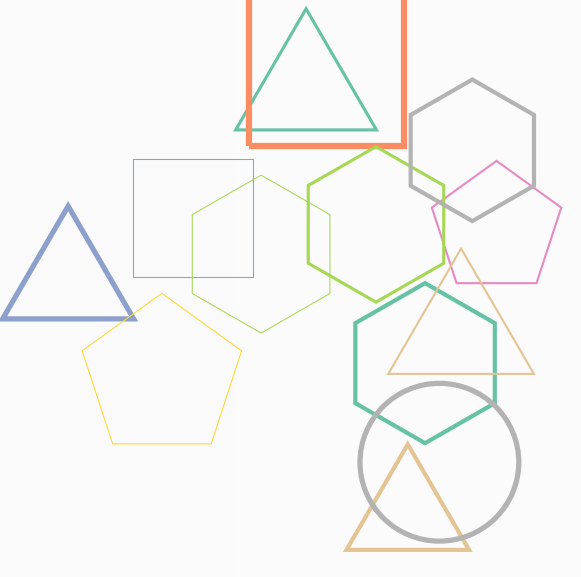[{"shape": "hexagon", "thickness": 2, "radius": 0.69, "center": [0.731, 0.37]}, {"shape": "triangle", "thickness": 1.5, "radius": 0.7, "center": [0.527, 0.844]}, {"shape": "square", "thickness": 3, "radius": 0.67, "center": [0.562, 0.88]}, {"shape": "square", "thickness": 0.5, "radius": 0.51, "center": [0.332, 0.622]}, {"shape": "triangle", "thickness": 2.5, "radius": 0.65, "center": [0.117, 0.512]}, {"shape": "pentagon", "thickness": 1, "radius": 0.59, "center": [0.854, 0.604]}, {"shape": "hexagon", "thickness": 1.5, "radius": 0.67, "center": [0.647, 0.611]}, {"shape": "hexagon", "thickness": 0.5, "radius": 0.68, "center": [0.449, 0.559]}, {"shape": "pentagon", "thickness": 0.5, "radius": 0.72, "center": [0.279, 0.347]}, {"shape": "triangle", "thickness": 1, "radius": 0.72, "center": [0.793, 0.424]}, {"shape": "triangle", "thickness": 2, "radius": 0.61, "center": [0.702, 0.108]}, {"shape": "hexagon", "thickness": 2, "radius": 0.61, "center": [0.813, 0.739]}, {"shape": "circle", "thickness": 2.5, "radius": 0.68, "center": [0.756, 0.199]}]